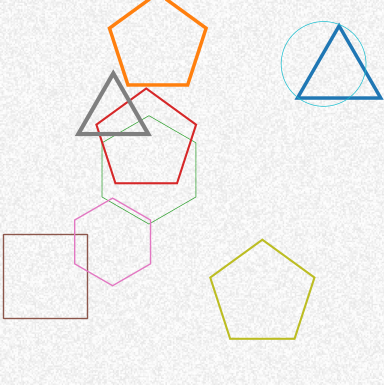[{"shape": "triangle", "thickness": 2.5, "radius": 0.62, "center": [0.881, 0.808]}, {"shape": "pentagon", "thickness": 2.5, "radius": 0.66, "center": [0.41, 0.886]}, {"shape": "hexagon", "thickness": 0.5, "radius": 0.7, "center": [0.387, 0.559]}, {"shape": "pentagon", "thickness": 1.5, "radius": 0.68, "center": [0.38, 0.634]}, {"shape": "square", "thickness": 1, "radius": 0.55, "center": [0.117, 0.283]}, {"shape": "hexagon", "thickness": 1, "radius": 0.57, "center": [0.292, 0.372]}, {"shape": "triangle", "thickness": 3, "radius": 0.52, "center": [0.294, 0.704]}, {"shape": "pentagon", "thickness": 1.5, "radius": 0.71, "center": [0.681, 0.235]}, {"shape": "circle", "thickness": 0.5, "radius": 0.55, "center": [0.841, 0.834]}]